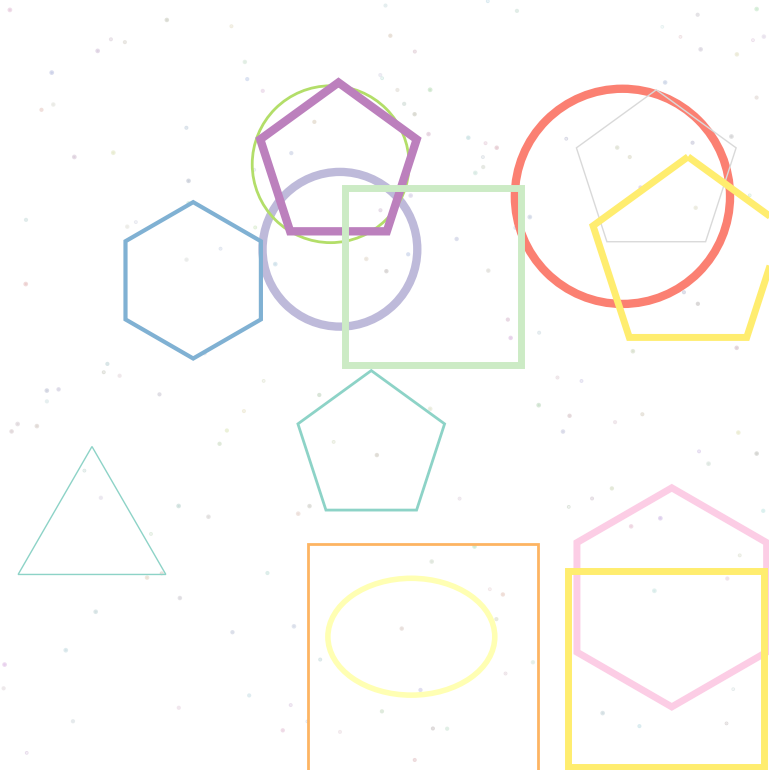[{"shape": "triangle", "thickness": 0.5, "radius": 0.55, "center": [0.119, 0.309]}, {"shape": "pentagon", "thickness": 1, "radius": 0.5, "center": [0.482, 0.419]}, {"shape": "oval", "thickness": 2, "radius": 0.54, "center": [0.534, 0.173]}, {"shape": "circle", "thickness": 3, "radius": 0.5, "center": [0.441, 0.676]}, {"shape": "circle", "thickness": 3, "radius": 0.7, "center": [0.808, 0.745]}, {"shape": "hexagon", "thickness": 1.5, "radius": 0.51, "center": [0.251, 0.636]}, {"shape": "square", "thickness": 1, "radius": 0.75, "center": [0.549, 0.145]}, {"shape": "circle", "thickness": 1, "radius": 0.51, "center": [0.429, 0.787]}, {"shape": "hexagon", "thickness": 2.5, "radius": 0.71, "center": [0.872, 0.224]}, {"shape": "pentagon", "thickness": 0.5, "radius": 0.55, "center": [0.852, 0.774]}, {"shape": "pentagon", "thickness": 3, "radius": 0.53, "center": [0.44, 0.786]}, {"shape": "square", "thickness": 2.5, "radius": 0.57, "center": [0.562, 0.641]}, {"shape": "pentagon", "thickness": 2.5, "radius": 0.65, "center": [0.894, 0.667]}, {"shape": "square", "thickness": 2.5, "radius": 0.63, "center": [0.865, 0.131]}]